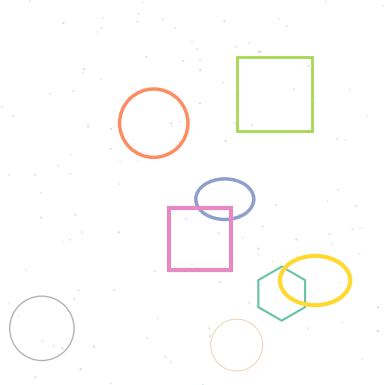[{"shape": "hexagon", "thickness": 1.5, "radius": 0.35, "center": [0.732, 0.237]}, {"shape": "circle", "thickness": 2.5, "radius": 0.44, "center": [0.399, 0.68]}, {"shape": "oval", "thickness": 2.5, "radius": 0.38, "center": [0.584, 0.483]}, {"shape": "square", "thickness": 3, "radius": 0.4, "center": [0.519, 0.379]}, {"shape": "square", "thickness": 2, "radius": 0.48, "center": [0.713, 0.755]}, {"shape": "oval", "thickness": 3, "radius": 0.46, "center": [0.818, 0.271]}, {"shape": "circle", "thickness": 0.5, "radius": 0.34, "center": [0.615, 0.104]}, {"shape": "circle", "thickness": 1, "radius": 0.42, "center": [0.109, 0.147]}]